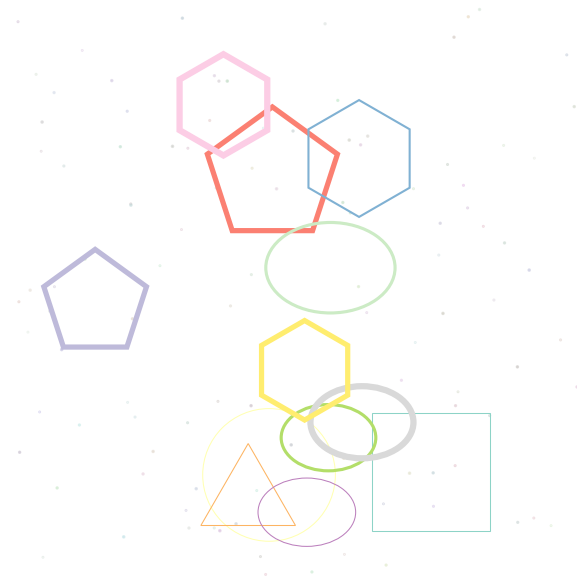[{"shape": "square", "thickness": 0.5, "radius": 0.51, "center": [0.746, 0.182]}, {"shape": "circle", "thickness": 0.5, "radius": 0.57, "center": [0.466, 0.177]}, {"shape": "pentagon", "thickness": 2.5, "radius": 0.47, "center": [0.165, 0.474]}, {"shape": "pentagon", "thickness": 2.5, "radius": 0.59, "center": [0.472, 0.696]}, {"shape": "hexagon", "thickness": 1, "radius": 0.51, "center": [0.622, 0.725]}, {"shape": "triangle", "thickness": 0.5, "radius": 0.47, "center": [0.43, 0.136]}, {"shape": "oval", "thickness": 1.5, "radius": 0.41, "center": [0.569, 0.241]}, {"shape": "hexagon", "thickness": 3, "radius": 0.44, "center": [0.387, 0.818]}, {"shape": "oval", "thickness": 3, "radius": 0.45, "center": [0.627, 0.268]}, {"shape": "oval", "thickness": 0.5, "radius": 0.42, "center": [0.531, 0.112]}, {"shape": "oval", "thickness": 1.5, "radius": 0.56, "center": [0.572, 0.536]}, {"shape": "hexagon", "thickness": 2.5, "radius": 0.43, "center": [0.527, 0.358]}]